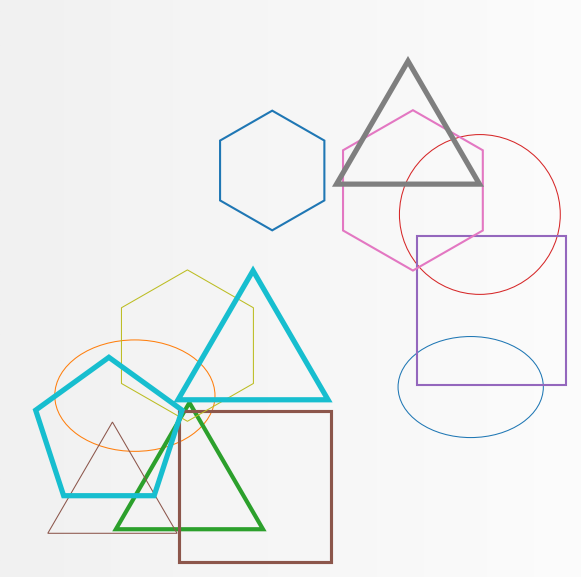[{"shape": "oval", "thickness": 0.5, "radius": 0.62, "center": [0.81, 0.329]}, {"shape": "hexagon", "thickness": 1, "radius": 0.52, "center": [0.468, 0.704]}, {"shape": "oval", "thickness": 0.5, "radius": 0.69, "center": [0.232, 0.314]}, {"shape": "triangle", "thickness": 2, "radius": 0.73, "center": [0.326, 0.156]}, {"shape": "circle", "thickness": 0.5, "radius": 0.69, "center": [0.826, 0.628]}, {"shape": "square", "thickness": 1, "radius": 0.64, "center": [0.845, 0.462]}, {"shape": "triangle", "thickness": 0.5, "radius": 0.64, "center": [0.193, 0.14]}, {"shape": "square", "thickness": 1.5, "radius": 0.66, "center": [0.439, 0.156]}, {"shape": "hexagon", "thickness": 1, "radius": 0.69, "center": [0.71, 0.669]}, {"shape": "triangle", "thickness": 2.5, "radius": 0.71, "center": [0.702, 0.751]}, {"shape": "hexagon", "thickness": 0.5, "radius": 0.66, "center": [0.322, 0.401]}, {"shape": "triangle", "thickness": 2.5, "radius": 0.75, "center": [0.435, 0.381]}, {"shape": "pentagon", "thickness": 2.5, "radius": 0.66, "center": [0.187, 0.248]}]